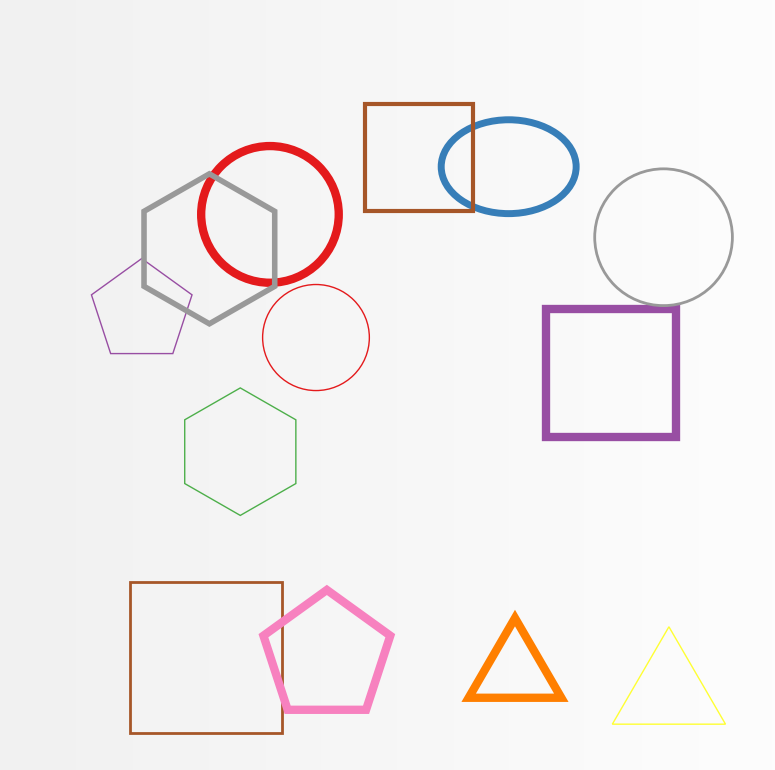[{"shape": "circle", "thickness": 3, "radius": 0.44, "center": [0.348, 0.722]}, {"shape": "circle", "thickness": 0.5, "radius": 0.34, "center": [0.408, 0.562]}, {"shape": "oval", "thickness": 2.5, "radius": 0.44, "center": [0.656, 0.784]}, {"shape": "hexagon", "thickness": 0.5, "radius": 0.41, "center": [0.31, 0.413]}, {"shape": "pentagon", "thickness": 0.5, "radius": 0.34, "center": [0.183, 0.596]}, {"shape": "square", "thickness": 3, "radius": 0.42, "center": [0.788, 0.515]}, {"shape": "triangle", "thickness": 3, "radius": 0.35, "center": [0.664, 0.128]}, {"shape": "triangle", "thickness": 0.5, "radius": 0.42, "center": [0.863, 0.102]}, {"shape": "square", "thickness": 1, "radius": 0.49, "center": [0.265, 0.146]}, {"shape": "square", "thickness": 1.5, "radius": 0.35, "center": [0.541, 0.795]}, {"shape": "pentagon", "thickness": 3, "radius": 0.43, "center": [0.422, 0.148]}, {"shape": "circle", "thickness": 1, "radius": 0.44, "center": [0.856, 0.692]}, {"shape": "hexagon", "thickness": 2, "radius": 0.49, "center": [0.27, 0.677]}]